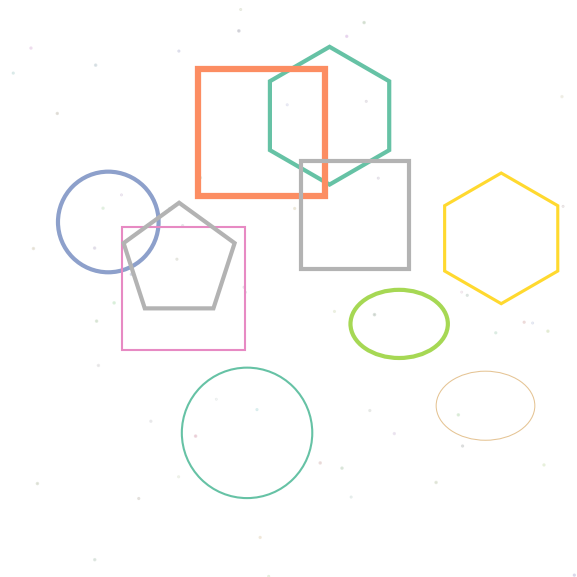[{"shape": "circle", "thickness": 1, "radius": 0.56, "center": [0.428, 0.25]}, {"shape": "hexagon", "thickness": 2, "radius": 0.6, "center": [0.571, 0.799]}, {"shape": "square", "thickness": 3, "radius": 0.55, "center": [0.452, 0.769]}, {"shape": "circle", "thickness": 2, "radius": 0.44, "center": [0.187, 0.615]}, {"shape": "square", "thickness": 1, "radius": 0.53, "center": [0.318, 0.499]}, {"shape": "oval", "thickness": 2, "radius": 0.42, "center": [0.691, 0.438]}, {"shape": "hexagon", "thickness": 1.5, "radius": 0.57, "center": [0.868, 0.586]}, {"shape": "oval", "thickness": 0.5, "radius": 0.43, "center": [0.841, 0.297]}, {"shape": "pentagon", "thickness": 2, "radius": 0.51, "center": [0.31, 0.547]}, {"shape": "square", "thickness": 2, "radius": 0.47, "center": [0.615, 0.627]}]